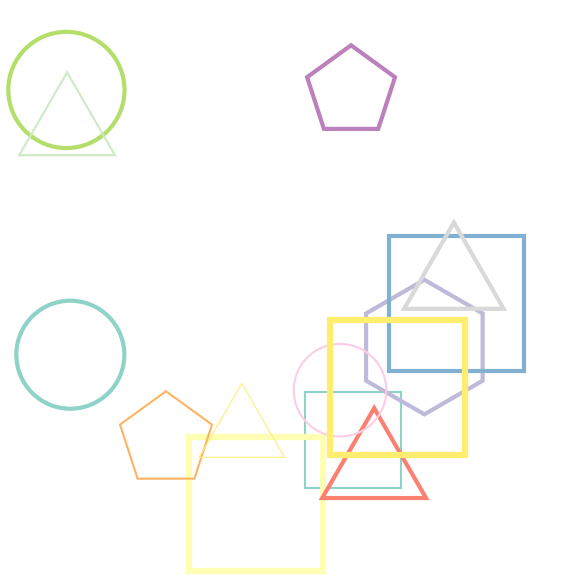[{"shape": "circle", "thickness": 2, "radius": 0.47, "center": [0.122, 0.385]}, {"shape": "square", "thickness": 1, "radius": 0.42, "center": [0.611, 0.237]}, {"shape": "square", "thickness": 3, "radius": 0.58, "center": [0.444, 0.126]}, {"shape": "hexagon", "thickness": 2, "radius": 0.58, "center": [0.735, 0.398]}, {"shape": "triangle", "thickness": 2, "radius": 0.52, "center": [0.648, 0.189]}, {"shape": "square", "thickness": 2, "radius": 0.59, "center": [0.79, 0.474]}, {"shape": "pentagon", "thickness": 1, "radius": 0.42, "center": [0.287, 0.238]}, {"shape": "circle", "thickness": 2, "radius": 0.5, "center": [0.115, 0.843]}, {"shape": "circle", "thickness": 1, "radius": 0.4, "center": [0.589, 0.323]}, {"shape": "triangle", "thickness": 2, "radius": 0.5, "center": [0.786, 0.514]}, {"shape": "pentagon", "thickness": 2, "radius": 0.4, "center": [0.608, 0.841]}, {"shape": "triangle", "thickness": 1, "radius": 0.48, "center": [0.116, 0.778]}, {"shape": "square", "thickness": 3, "radius": 0.59, "center": [0.688, 0.328]}, {"shape": "triangle", "thickness": 0.5, "radius": 0.43, "center": [0.419, 0.25]}]